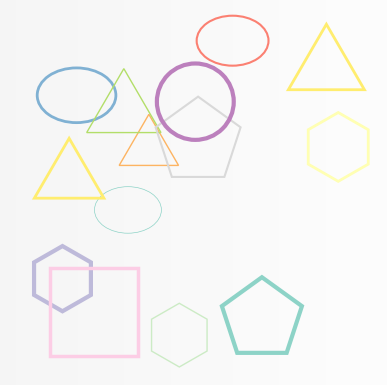[{"shape": "oval", "thickness": 0.5, "radius": 0.43, "center": [0.33, 0.455]}, {"shape": "pentagon", "thickness": 3, "radius": 0.54, "center": [0.676, 0.171]}, {"shape": "hexagon", "thickness": 2, "radius": 0.45, "center": [0.873, 0.618]}, {"shape": "hexagon", "thickness": 3, "radius": 0.42, "center": [0.161, 0.276]}, {"shape": "oval", "thickness": 1.5, "radius": 0.46, "center": [0.6, 0.894]}, {"shape": "oval", "thickness": 2, "radius": 0.51, "center": [0.198, 0.753]}, {"shape": "triangle", "thickness": 1, "radius": 0.44, "center": [0.384, 0.615]}, {"shape": "triangle", "thickness": 1, "radius": 0.55, "center": [0.32, 0.711]}, {"shape": "square", "thickness": 2.5, "radius": 0.57, "center": [0.242, 0.191]}, {"shape": "pentagon", "thickness": 1.5, "radius": 0.58, "center": [0.511, 0.634]}, {"shape": "circle", "thickness": 3, "radius": 0.5, "center": [0.504, 0.736]}, {"shape": "hexagon", "thickness": 1, "radius": 0.41, "center": [0.463, 0.13]}, {"shape": "triangle", "thickness": 2, "radius": 0.52, "center": [0.178, 0.537]}, {"shape": "triangle", "thickness": 2, "radius": 0.57, "center": [0.842, 0.824]}]